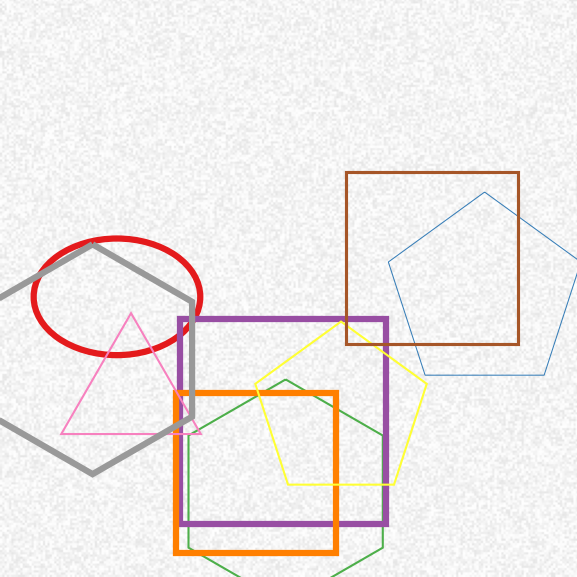[{"shape": "oval", "thickness": 3, "radius": 0.72, "center": [0.203, 0.485]}, {"shape": "pentagon", "thickness": 0.5, "radius": 0.88, "center": [0.839, 0.491]}, {"shape": "hexagon", "thickness": 1, "radius": 0.97, "center": [0.495, 0.148]}, {"shape": "square", "thickness": 3, "radius": 0.89, "center": [0.49, 0.269]}, {"shape": "square", "thickness": 3, "radius": 0.69, "center": [0.443, 0.181]}, {"shape": "pentagon", "thickness": 1, "radius": 0.78, "center": [0.591, 0.286]}, {"shape": "square", "thickness": 1.5, "radius": 0.75, "center": [0.748, 0.553]}, {"shape": "triangle", "thickness": 1, "radius": 0.7, "center": [0.227, 0.317]}, {"shape": "hexagon", "thickness": 3, "radius": 0.99, "center": [0.16, 0.377]}]